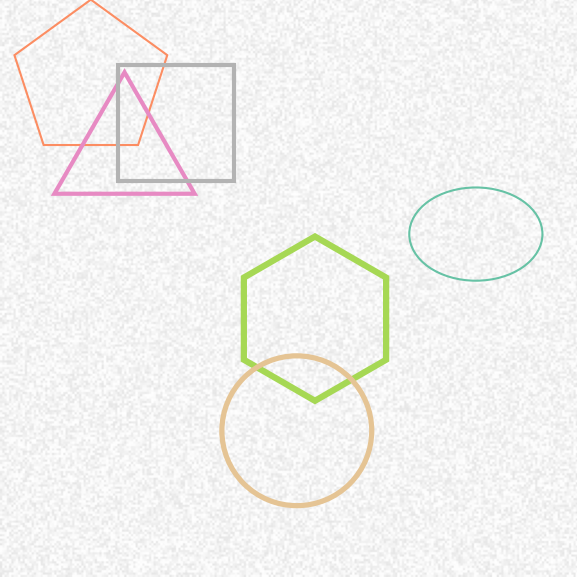[{"shape": "oval", "thickness": 1, "radius": 0.58, "center": [0.824, 0.594]}, {"shape": "pentagon", "thickness": 1, "radius": 0.7, "center": [0.157, 0.861]}, {"shape": "triangle", "thickness": 2, "radius": 0.7, "center": [0.216, 0.734]}, {"shape": "hexagon", "thickness": 3, "radius": 0.71, "center": [0.545, 0.447]}, {"shape": "circle", "thickness": 2.5, "radius": 0.65, "center": [0.514, 0.253]}, {"shape": "square", "thickness": 2, "radius": 0.5, "center": [0.304, 0.786]}]